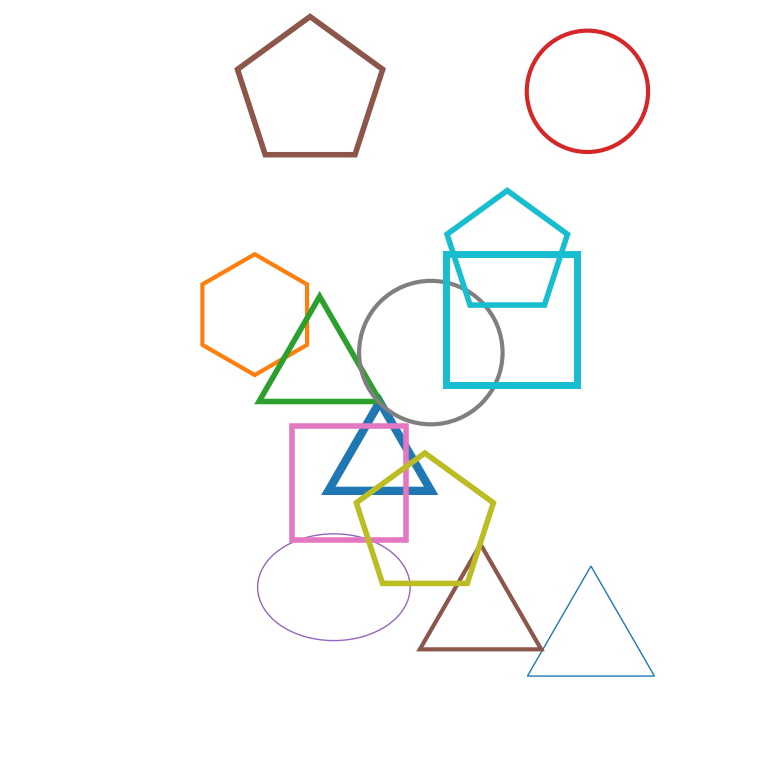[{"shape": "triangle", "thickness": 3, "radius": 0.39, "center": [0.493, 0.401]}, {"shape": "triangle", "thickness": 0.5, "radius": 0.48, "center": [0.767, 0.17]}, {"shape": "hexagon", "thickness": 1.5, "radius": 0.39, "center": [0.331, 0.591]}, {"shape": "triangle", "thickness": 2, "radius": 0.45, "center": [0.415, 0.524]}, {"shape": "circle", "thickness": 1.5, "radius": 0.39, "center": [0.763, 0.881]}, {"shape": "oval", "thickness": 0.5, "radius": 0.5, "center": [0.434, 0.237]}, {"shape": "triangle", "thickness": 1.5, "radius": 0.45, "center": [0.624, 0.202]}, {"shape": "pentagon", "thickness": 2, "radius": 0.5, "center": [0.403, 0.879]}, {"shape": "square", "thickness": 2, "radius": 0.37, "center": [0.453, 0.373]}, {"shape": "circle", "thickness": 1.5, "radius": 0.47, "center": [0.56, 0.542]}, {"shape": "pentagon", "thickness": 2, "radius": 0.47, "center": [0.552, 0.318]}, {"shape": "square", "thickness": 2.5, "radius": 0.42, "center": [0.664, 0.586]}, {"shape": "pentagon", "thickness": 2, "radius": 0.41, "center": [0.659, 0.67]}]